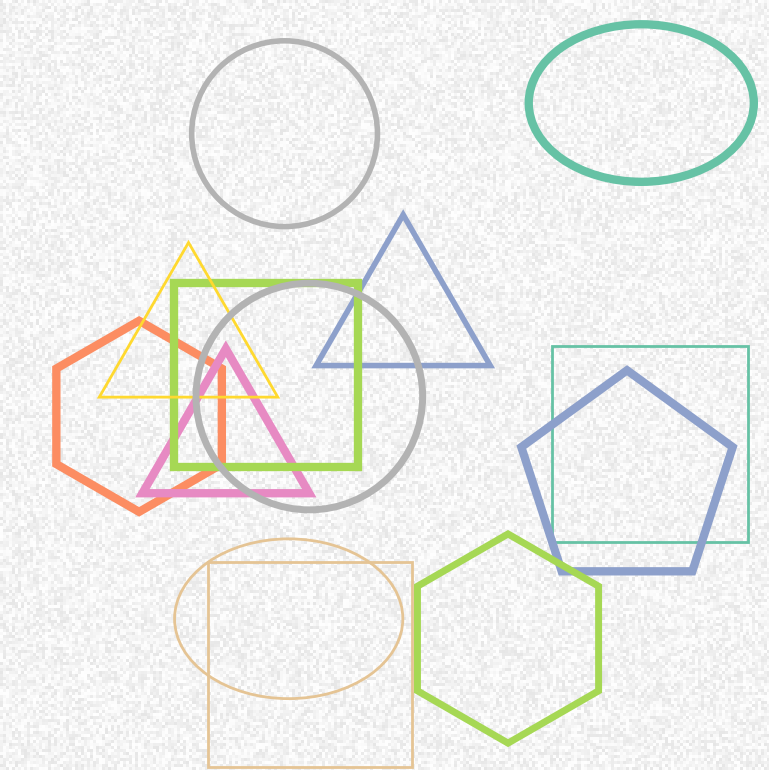[{"shape": "oval", "thickness": 3, "radius": 0.73, "center": [0.833, 0.866]}, {"shape": "square", "thickness": 1, "radius": 0.64, "center": [0.844, 0.423]}, {"shape": "hexagon", "thickness": 3, "radius": 0.62, "center": [0.181, 0.459]}, {"shape": "pentagon", "thickness": 3, "radius": 0.72, "center": [0.814, 0.375]}, {"shape": "triangle", "thickness": 2, "radius": 0.65, "center": [0.524, 0.591]}, {"shape": "triangle", "thickness": 3, "radius": 0.63, "center": [0.293, 0.422]}, {"shape": "square", "thickness": 3, "radius": 0.6, "center": [0.346, 0.513]}, {"shape": "hexagon", "thickness": 2.5, "radius": 0.68, "center": [0.66, 0.171]}, {"shape": "triangle", "thickness": 1, "radius": 0.67, "center": [0.245, 0.551]}, {"shape": "square", "thickness": 1, "radius": 0.66, "center": [0.402, 0.137]}, {"shape": "oval", "thickness": 1, "radius": 0.74, "center": [0.375, 0.196]}, {"shape": "circle", "thickness": 2, "radius": 0.6, "center": [0.37, 0.826]}, {"shape": "circle", "thickness": 2.5, "radius": 0.74, "center": [0.402, 0.485]}]